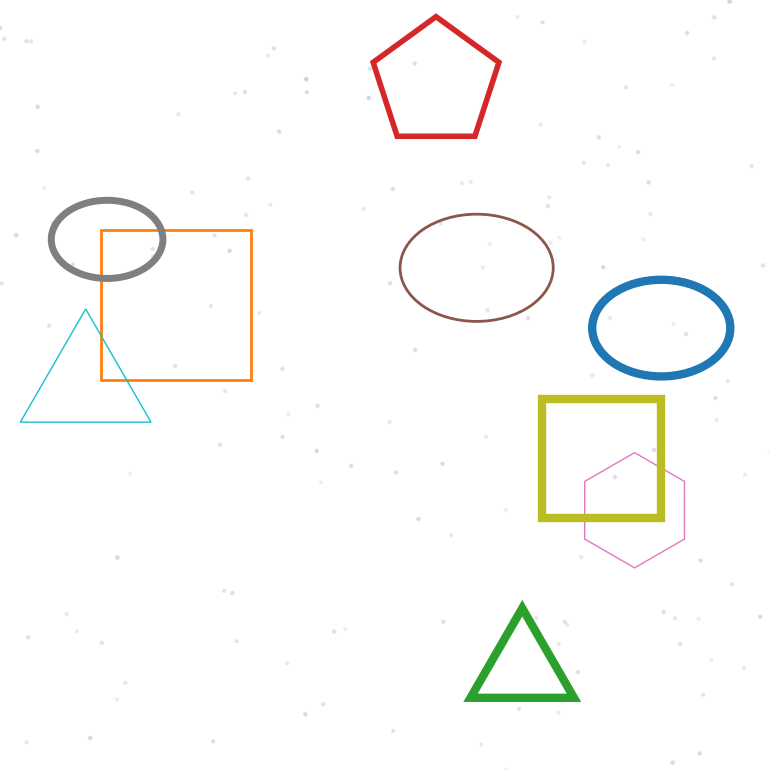[{"shape": "oval", "thickness": 3, "radius": 0.45, "center": [0.859, 0.574]}, {"shape": "square", "thickness": 1, "radius": 0.49, "center": [0.229, 0.604]}, {"shape": "triangle", "thickness": 3, "radius": 0.39, "center": [0.678, 0.133]}, {"shape": "pentagon", "thickness": 2, "radius": 0.43, "center": [0.566, 0.892]}, {"shape": "oval", "thickness": 1, "radius": 0.5, "center": [0.619, 0.652]}, {"shape": "hexagon", "thickness": 0.5, "radius": 0.37, "center": [0.824, 0.337]}, {"shape": "oval", "thickness": 2.5, "radius": 0.36, "center": [0.139, 0.689]}, {"shape": "square", "thickness": 3, "radius": 0.39, "center": [0.781, 0.405]}, {"shape": "triangle", "thickness": 0.5, "radius": 0.49, "center": [0.111, 0.501]}]